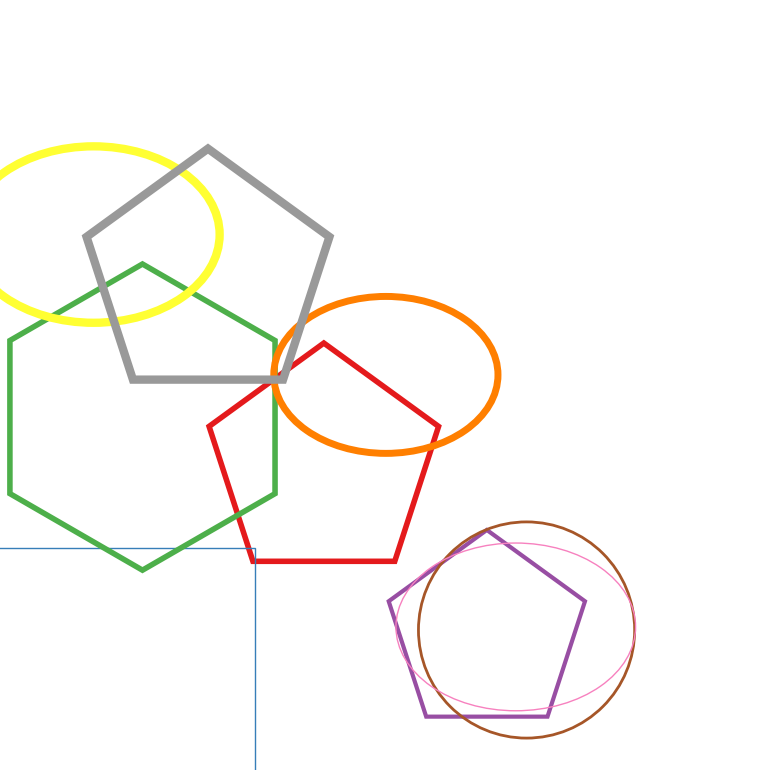[{"shape": "pentagon", "thickness": 2, "radius": 0.78, "center": [0.421, 0.398]}, {"shape": "square", "thickness": 0.5, "radius": 0.87, "center": [0.156, 0.113]}, {"shape": "hexagon", "thickness": 2, "radius": 0.99, "center": [0.185, 0.458]}, {"shape": "pentagon", "thickness": 1.5, "radius": 0.67, "center": [0.632, 0.178]}, {"shape": "oval", "thickness": 2.5, "radius": 0.73, "center": [0.501, 0.513]}, {"shape": "oval", "thickness": 3, "radius": 0.82, "center": [0.122, 0.695]}, {"shape": "circle", "thickness": 1, "radius": 0.7, "center": [0.684, 0.182]}, {"shape": "oval", "thickness": 0.5, "radius": 0.78, "center": [0.67, 0.186]}, {"shape": "pentagon", "thickness": 3, "radius": 0.83, "center": [0.27, 0.641]}]